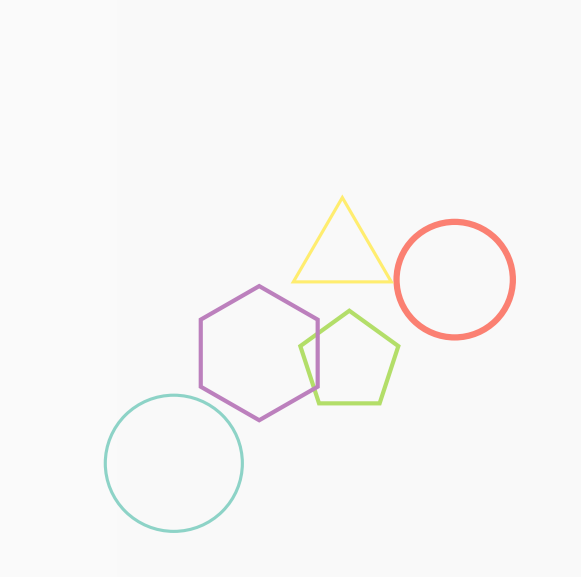[{"shape": "circle", "thickness": 1.5, "radius": 0.59, "center": [0.299, 0.197]}, {"shape": "circle", "thickness": 3, "radius": 0.5, "center": [0.782, 0.515]}, {"shape": "pentagon", "thickness": 2, "radius": 0.44, "center": [0.601, 0.372]}, {"shape": "hexagon", "thickness": 2, "radius": 0.58, "center": [0.446, 0.388]}, {"shape": "triangle", "thickness": 1.5, "radius": 0.49, "center": [0.589, 0.56]}]